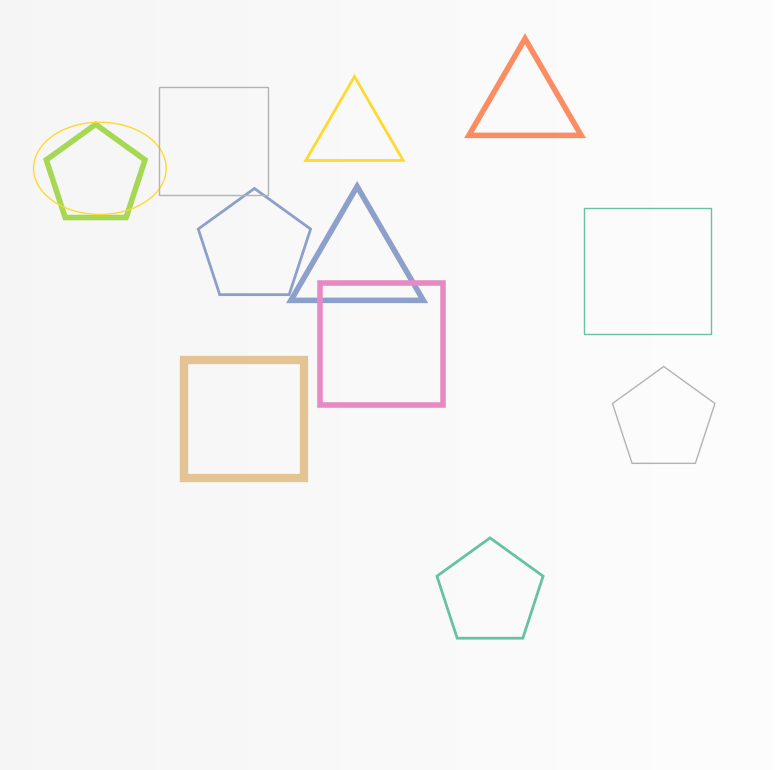[{"shape": "square", "thickness": 0.5, "radius": 0.41, "center": [0.835, 0.648]}, {"shape": "pentagon", "thickness": 1, "radius": 0.36, "center": [0.632, 0.229]}, {"shape": "triangle", "thickness": 2, "radius": 0.42, "center": [0.677, 0.866]}, {"shape": "pentagon", "thickness": 1, "radius": 0.38, "center": [0.328, 0.679]}, {"shape": "triangle", "thickness": 2, "radius": 0.49, "center": [0.461, 0.659]}, {"shape": "square", "thickness": 2, "radius": 0.4, "center": [0.492, 0.553]}, {"shape": "pentagon", "thickness": 2, "radius": 0.33, "center": [0.123, 0.772]}, {"shape": "triangle", "thickness": 1, "radius": 0.36, "center": [0.457, 0.828]}, {"shape": "oval", "thickness": 0.5, "radius": 0.43, "center": [0.129, 0.781]}, {"shape": "square", "thickness": 3, "radius": 0.39, "center": [0.315, 0.456]}, {"shape": "pentagon", "thickness": 0.5, "radius": 0.35, "center": [0.856, 0.454]}, {"shape": "square", "thickness": 0.5, "radius": 0.35, "center": [0.275, 0.817]}]